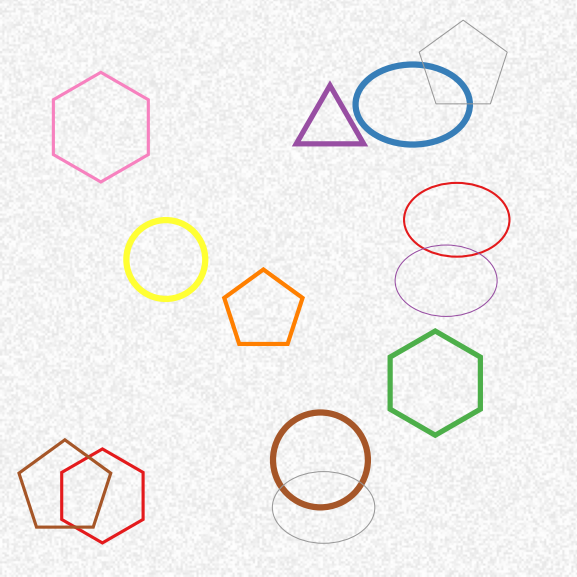[{"shape": "oval", "thickness": 1, "radius": 0.46, "center": [0.791, 0.619]}, {"shape": "hexagon", "thickness": 1.5, "radius": 0.41, "center": [0.177, 0.14]}, {"shape": "oval", "thickness": 3, "radius": 0.49, "center": [0.715, 0.818]}, {"shape": "hexagon", "thickness": 2.5, "radius": 0.45, "center": [0.754, 0.336]}, {"shape": "triangle", "thickness": 2.5, "radius": 0.34, "center": [0.571, 0.784]}, {"shape": "oval", "thickness": 0.5, "radius": 0.44, "center": [0.773, 0.513]}, {"shape": "pentagon", "thickness": 2, "radius": 0.36, "center": [0.456, 0.461]}, {"shape": "circle", "thickness": 3, "radius": 0.34, "center": [0.287, 0.55]}, {"shape": "circle", "thickness": 3, "radius": 0.41, "center": [0.555, 0.203]}, {"shape": "pentagon", "thickness": 1.5, "radius": 0.42, "center": [0.112, 0.154]}, {"shape": "hexagon", "thickness": 1.5, "radius": 0.47, "center": [0.175, 0.779]}, {"shape": "pentagon", "thickness": 0.5, "radius": 0.4, "center": [0.802, 0.884]}, {"shape": "oval", "thickness": 0.5, "radius": 0.44, "center": [0.56, 0.12]}]